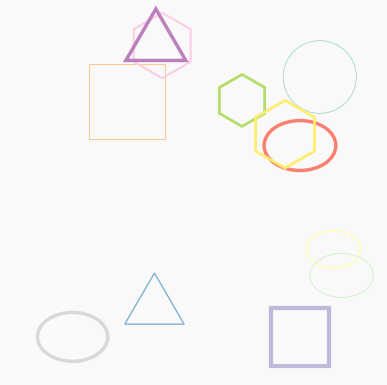[{"shape": "circle", "thickness": 0.5, "radius": 0.47, "center": [0.825, 0.8]}, {"shape": "oval", "thickness": 1, "radius": 0.35, "center": [0.861, 0.352]}, {"shape": "square", "thickness": 3, "radius": 0.38, "center": [0.775, 0.124]}, {"shape": "oval", "thickness": 2.5, "radius": 0.46, "center": [0.774, 0.622]}, {"shape": "triangle", "thickness": 1, "radius": 0.44, "center": [0.399, 0.202]}, {"shape": "square", "thickness": 0.5, "radius": 0.49, "center": [0.328, 0.736]}, {"shape": "hexagon", "thickness": 2, "radius": 0.34, "center": [0.625, 0.739]}, {"shape": "hexagon", "thickness": 1.5, "radius": 0.42, "center": [0.419, 0.882]}, {"shape": "oval", "thickness": 2.5, "radius": 0.45, "center": [0.187, 0.125]}, {"shape": "triangle", "thickness": 2.5, "radius": 0.45, "center": [0.402, 0.888]}, {"shape": "oval", "thickness": 0.5, "radius": 0.41, "center": [0.882, 0.285]}, {"shape": "hexagon", "thickness": 2, "radius": 0.44, "center": [0.736, 0.651]}]